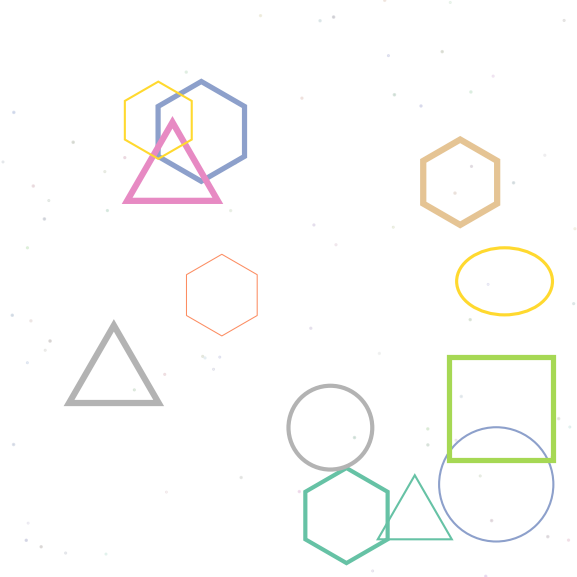[{"shape": "hexagon", "thickness": 2, "radius": 0.41, "center": [0.6, 0.106]}, {"shape": "triangle", "thickness": 1, "radius": 0.37, "center": [0.718, 0.102]}, {"shape": "hexagon", "thickness": 0.5, "radius": 0.35, "center": [0.384, 0.488]}, {"shape": "hexagon", "thickness": 2.5, "radius": 0.43, "center": [0.349, 0.772]}, {"shape": "circle", "thickness": 1, "radius": 0.49, "center": [0.859, 0.16]}, {"shape": "triangle", "thickness": 3, "radius": 0.45, "center": [0.299, 0.697]}, {"shape": "square", "thickness": 2.5, "radius": 0.45, "center": [0.867, 0.292]}, {"shape": "hexagon", "thickness": 1, "radius": 0.33, "center": [0.274, 0.791]}, {"shape": "oval", "thickness": 1.5, "radius": 0.41, "center": [0.874, 0.512]}, {"shape": "hexagon", "thickness": 3, "radius": 0.37, "center": [0.797, 0.684]}, {"shape": "triangle", "thickness": 3, "radius": 0.45, "center": [0.197, 0.346]}, {"shape": "circle", "thickness": 2, "radius": 0.36, "center": [0.572, 0.259]}]